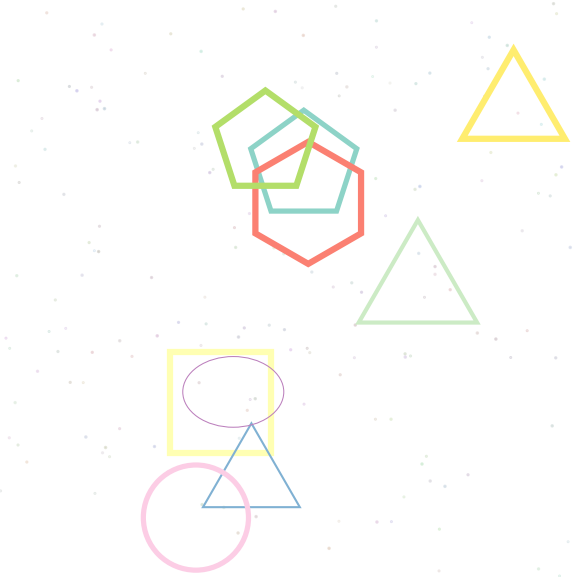[{"shape": "pentagon", "thickness": 2.5, "radius": 0.48, "center": [0.526, 0.712]}, {"shape": "square", "thickness": 3, "radius": 0.44, "center": [0.382, 0.302]}, {"shape": "hexagon", "thickness": 3, "radius": 0.53, "center": [0.534, 0.648]}, {"shape": "triangle", "thickness": 1, "radius": 0.48, "center": [0.435, 0.169]}, {"shape": "pentagon", "thickness": 3, "radius": 0.46, "center": [0.46, 0.751]}, {"shape": "circle", "thickness": 2.5, "radius": 0.46, "center": [0.339, 0.103]}, {"shape": "oval", "thickness": 0.5, "radius": 0.44, "center": [0.404, 0.321]}, {"shape": "triangle", "thickness": 2, "radius": 0.59, "center": [0.724, 0.5]}, {"shape": "triangle", "thickness": 3, "radius": 0.51, "center": [0.889, 0.81]}]